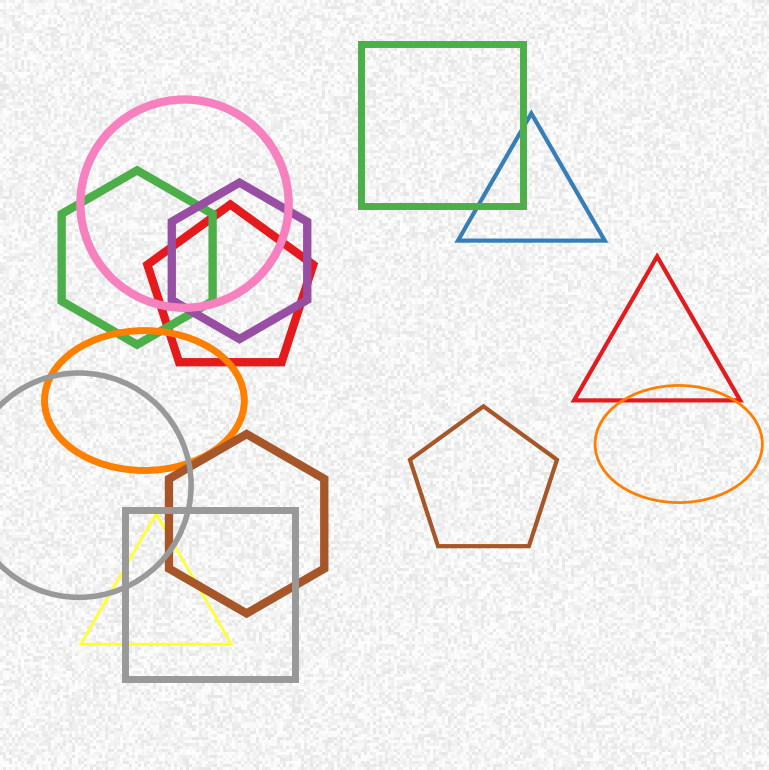[{"shape": "pentagon", "thickness": 3, "radius": 0.57, "center": [0.299, 0.621]}, {"shape": "triangle", "thickness": 1.5, "radius": 0.62, "center": [0.853, 0.542]}, {"shape": "triangle", "thickness": 1.5, "radius": 0.55, "center": [0.69, 0.743]}, {"shape": "square", "thickness": 2.5, "radius": 0.53, "center": [0.574, 0.837]}, {"shape": "hexagon", "thickness": 3, "radius": 0.57, "center": [0.178, 0.666]}, {"shape": "hexagon", "thickness": 3, "radius": 0.51, "center": [0.311, 0.661]}, {"shape": "oval", "thickness": 2.5, "radius": 0.65, "center": [0.188, 0.48]}, {"shape": "oval", "thickness": 1, "radius": 0.54, "center": [0.881, 0.423]}, {"shape": "triangle", "thickness": 1, "radius": 0.56, "center": [0.203, 0.22]}, {"shape": "hexagon", "thickness": 3, "radius": 0.58, "center": [0.32, 0.32]}, {"shape": "pentagon", "thickness": 1.5, "radius": 0.5, "center": [0.628, 0.372]}, {"shape": "circle", "thickness": 3, "radius": 0.68, "center": [0.24, 0.736]}, {"shape": "circle", "thickness": 2, "radius": 0.73, "center": [0.102, 0.37]}, {"shape": "square", "thickness": 2.5, "radius": 0.55, "center": [0.273, 0.228]}]